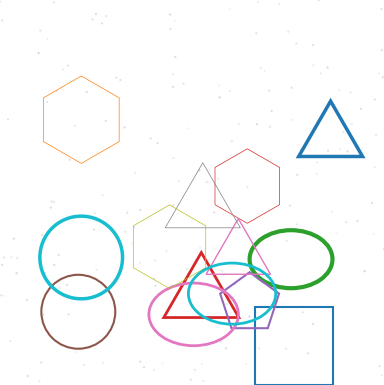[{"shape": "triangle", "thickness": 2.5, "radius": 0.48, "center": [0.859, 0.641]}, {"shape": "square", "thickness": 1.5, "radius": 0.51, "center": [0.763, 0.101]}, {"shape": "hexagon", "thickness": 0.5, "radius": 0.57, "center": [0.211, 0.689]}, {"shape": "oval", "thickness": 3, "radius": 0.54, "center": [0.756, 0.327]}, {"shape": "hexagon", "thickness": 0.5, "radius": 0.48, "center": [0.642, 0.517]}, {"shape": "triangle", "thickness": 2, "radius": 0.56, "center": [0.523, 0.232]}, {"shape": "pentagon", "thickness": 1.5, "radius": 0.4, "center": [0.648, 0.213]}, {"shape": "circle", "thickness": 1.5, "radius": 0.48, "center": [0.203, 0.19]}, {"shape": "triangle", "thickness": 1, "radius": 0.48, "center": [0.619, 0.336]}, {"shape": "oval", "thickness": 2, "radius": 0.58, "center": [0.503, 0.183]}, {"shape": "triangle", "thickness": 0.5, "radius": 0.56, "center": [0.527, 0.465]}, {"shape": "hexagon", "thickness": 0.5, "radius": 0.54, "center": [0.44, 0.359]}, {"shape": "circle", "thickness": 2.5, "radius": 0.54, "center": [0.211, 0.331]}, {"shape": "oval", "thickness": 2, "radius": 0.57, "center": [0.603, 0.237]}]